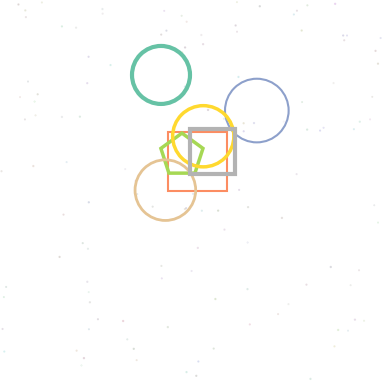[{"shape": "circle", "thickness": 3, "radius": 0.38, "center": [0.418, 0.805]}, {"shape": "square", "thickness": 1.5, "radius": 0.38, "center": [0.513, 0.581]}, {"shape": "circle", "thickness": 1.5, "radius": 0.41, "center": [0.667, 0.713]}, {"shape": "pentagon", "thickness": 2.5, "radius": 0.29, "center": [0.473, 0.597]}, {"shape": "circle", "thickness": 2.5, "radius": 0.4, "center": [0.528, 0.646]}, {"shape": "circle", "thickness": 2, "radius": 0.39, "center": [0.43, 0.506]}, {"shape": "square", "thickness": 3, "radius": 0.29, "center": [0.551, 0.607]}]